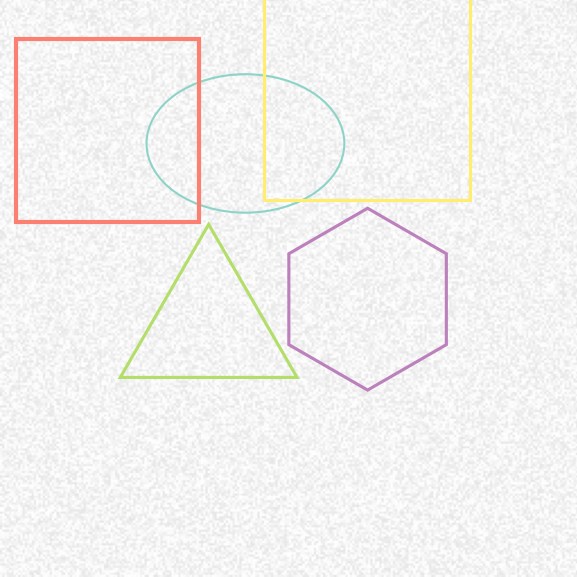[{"shape": "oval", "thickness": 1, "radius": 0.86, "center": [0.425, 0.751]}, {"shape": "square", "thickness": 2, "radius": 0.79, "center": [0.186, 0.773]}, {"shape": "triangle", "thickness": 1.5, "radius": 0.88, "center": [0.361, 0.434]}, {"shape": "hexagon", "thickness": 1.5, "radius": 0.79, "center": [0.637, 0.481]}, {"shape": "square", "thickness": 1.5, "radius": 0.89, "center": [0.636, 0.831]}]